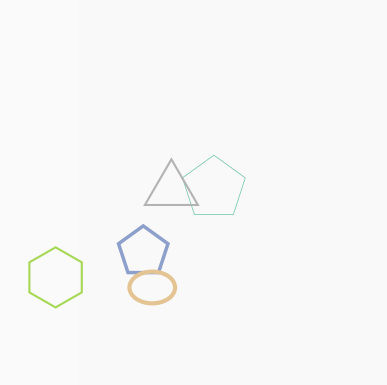[{"shape": "pentagon", "thickness": 0.5, "radius": 0.43, "center": [0.552, 0.512]}, {"shape": "pentagon", "thickness": 2.5, "radius": 0.34, "center": [0.37, 0.346]}, {"shape": "hexagon", "thickness": 1.5, "radius": 0.39, "center": [0.143, 0.28]}, {"shape": "oval", "thickness": 3, "radius": 0.29, "center": [0.393, 0.253]}, {"shape": "triangle", "thickness": 1.5, "radius": 0.39, "center": [0.442, 0.507]}]